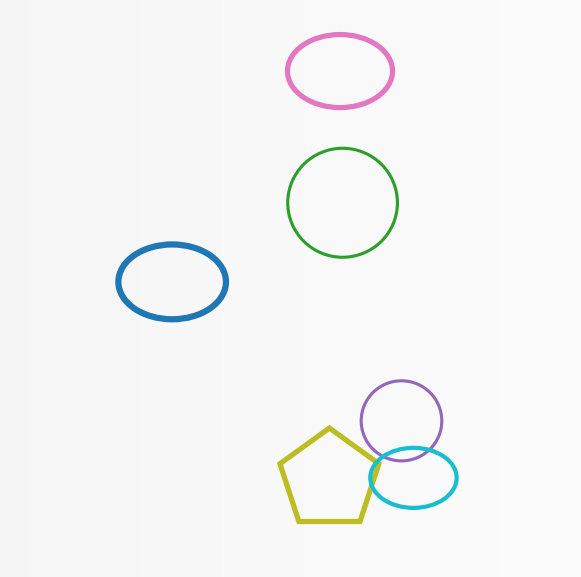[{"shape": "oval", "thickness": 3, "radius": 0.46, "center": [0.296, 0.511]}, {"shape": "circle", "thickness": 1.5, "radius": 0.47, "center": [0.589, 0.648]}, {"shape": "circle", "thickness": 1.5, "radius": 0.35, "center": [0.691, 0.27]}, {"shape": "oval", "thickness": 2.5, "radius": 0.45, "center": [0.585, 0.876]}, {"shape": "pentagon", "thickness": 2.5, "radius": 0.45, "center": [0.567, 0.168]}, {"shape": "oval", "thickness": 2, "radius": 0.37, "center": [0.711, 0.172]}]